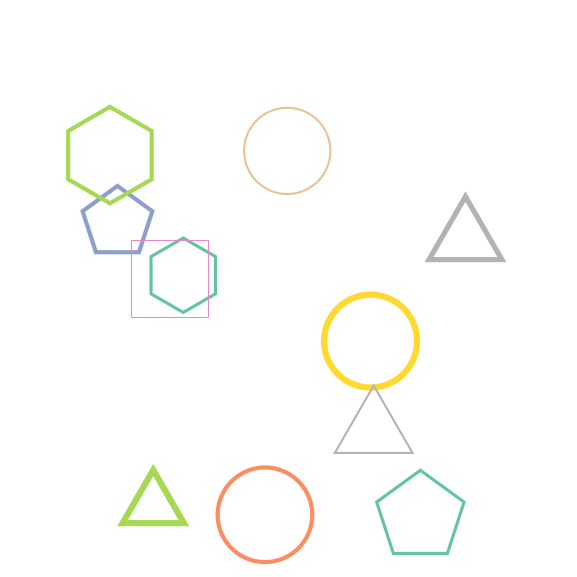[{"shape": "pentagon", "thickness": 1.5, "radius": 0.4, "center": [0.728, 0.105]}, {"shape": "hexagon", "thickness": 1.5, "radius": 0.32, "center": [0.317, 0.523]}, {"shape": "circle", "thickness": 2, "radius": 0.41, "center": [0.459, 0.108]}, {"shape": "pentagon", "thickness": 2, "radius": 0.32, "center": [0.203, 0.614]}, {"shape": "square", "thickness": 0.5, "radius": 0.33, "center": [0.294, 0.517]}, {"shape": "hexagon", "thickness": 2, "radius": 0.42, "center": [0.19, 0.731]}, {"shape": "triangle", "thickness": 3, "radius": 0.31, "center": [0.265, 0.124]}, {"shape": "circle", "thickness": 3, "radius": 0.4, "center": [0.642, 0.409]}, {"shape": "circle", "thickness": 1, "radius": 0.37, "center": [0.497, 0.738]}, {"shape": "triangle", "thickness": 1, "radius": 0.39, "center": [0.647, 0.254]}, {"shape": "triangle", "thickness": 2.5, "radius": 0.36, "center": [0.806, 0.586]}]